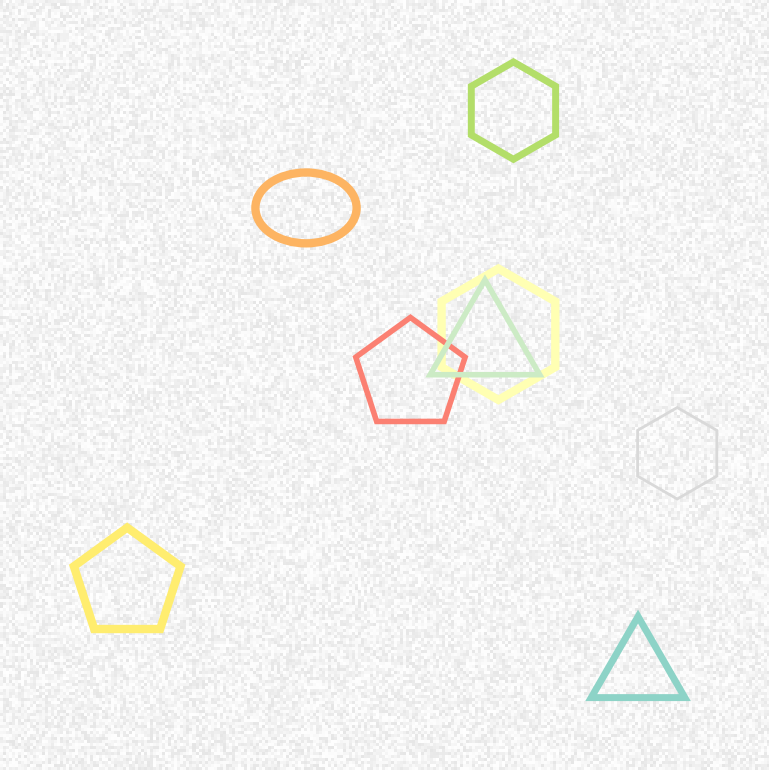[{"shape": "triangle", "thickness": 2.5, "radius": 0.35, "center": [0.829, 0.129]}, {"shape": "hexagon", "thickness": 3, "radius": 0.43, "center": [0.647, 0.566]}, {"shape": "pentagon", "thickness": 2, "radius": 0.37, "center": [0.533, 0.513]}, {"shape": "oval", "thickness": 3, "radius": 0.33, "center": [0.397, 0.73]}, {"shape": "hexagon", "thickness": 2.5, "radius": 0.32, "center": [0.667, 0.856]}, {"shape": "hexagon", "thickness": 1, "radius": 0.3, "center": [0.879, 0.411]}, {"shape": "triangle", "thickness": 2, "radius": 0.41, "center": [0.63, 0.554]}, {"shape": "pentagon", "thickness": 3, "radius": 0.36, "center": [0.165, 0.242]}]